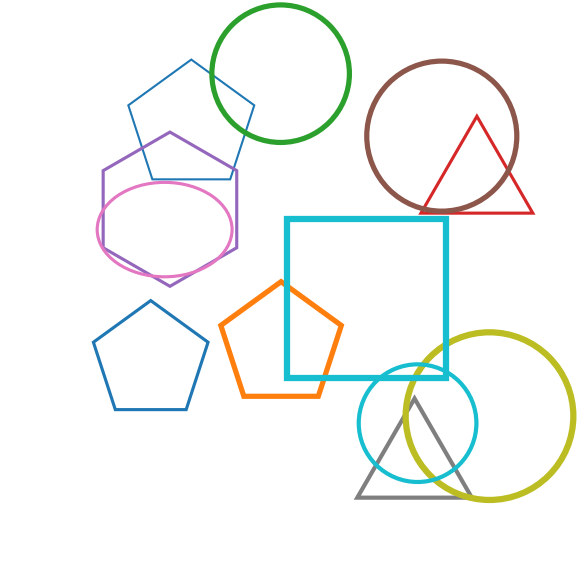[{"shape": "pentagon", "thickness": 1.5, "radius": 0.52, "center": [0.261, 0.374]}, {"shape": "pentagon", "thickness": 1, "radius": 0.57, "center": [0.331, 0.781]}, {"shape": "pentagon", "thickness": 2.5, "radius": 0.55, "center": [0.487, 0.402]}, {"shape": "circle", "thickness": 2.5, "radius": 0.6, "center": [0.486, 0.872]}, {"shape": "triangle", "thickness": 1.5, "radius": 0.56, "center": [0.826, 0.686]}, {"shape": "hexagon", "thickness": 1.5, "radius": 0.67, "center": [0.294, 0.637]}, {"shape": "circle", "thickness": 2.5, "radius": 0.65, "center": [0.765, 0.763]}, {"shape": "oval", "thickness": 1.5, "radius": 0.58, "center": [0.285, 0.602]}, {"shape": "triangle", "thickness": 2, "radius": 0.57, "center": [0.718, 0.195]}, {"shape": "circle", "thickness": 3, "radius": 0.73, "center": [0.848, 0.279]}, {"shape": "square", "thickness": 3, "radius": 0.69, "center": [0.635, 0.482]}, {"shape": "circle", "thickness": 2, "radius": 0.51, "center": [0.723, 0.266]}]